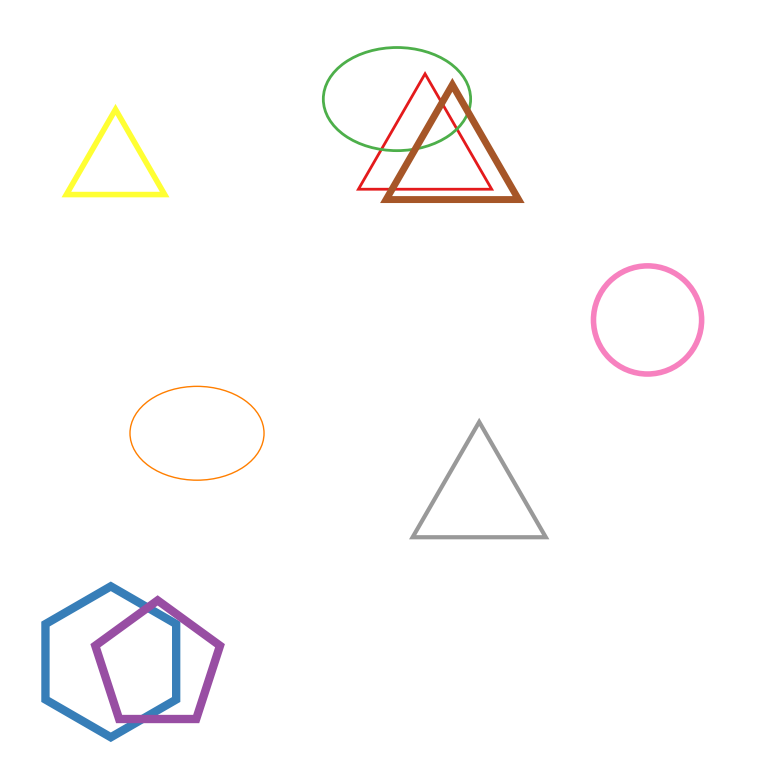[{"shape": "triangle", "thickness": 1, "radius": 0.5, "center": [0.552, 0.804]}, {"shape": "hexagon", "thickness": 3, "radius": 0.49, "center": [0.144, 0.141]}, {"shape": "oval", "thickness": 1, "radius": 0.48, "center": [0.516, 0.871]}, {"shape": "pentagon", "thickness": 3, "radius": 0.43, "center": [0.205, 0.135]}, {"shape": "oval", "thickness": 0.5, "radius": 0.44, "center": [0.256, 0.437]}, {"shape": "triangle", "thickness": 2, "radius": 0.37, "center": [0.15, 0.784]}, {"shape": "triangle", "thickness": 2.5, "radius": 0.5, "center": [0.587, 0.79]}, {"shape": "circle", "thickness": 2, "radius": 0.35, "center": [0.841, 0.584]}, {"shape": "triangle", "thickness": 1.5, "radius": 0.5, "center": [0.622, 0.352]}]